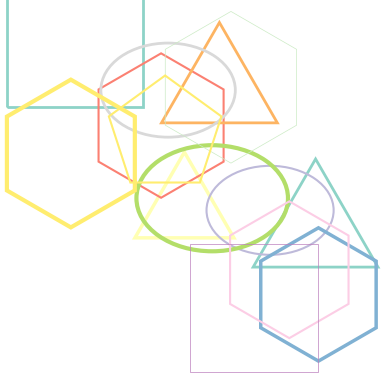[{"shape": "triangle", "thickness": 2, "radius": 0.94, "center": [0.82, 0.4]}, {"shape": "square", "thickness": 2, "radius": 0.88, "center": [0.196, 0.898]}, {"shape": "triangle", "thickness": 2.5, "radius": 0.74, "center": [0.479, 0.456]}, {"shape": "oval", "thickness": 1.5, "radius": 0.83, "center": [0.702, 0.454]}, {"shape": "hexagon", "thickness": 1.5, "radius": 0.94, "center": [0.418, 0.674]}, {"shape": "hexagon", "thickness": 2.5, "radius": 0.87, "center": [0.827, 0.235]}, {"shape": "triangle", "thickness": 2, "radius": 0.87, "center": [0.57, 0.768]}, {"shape": "oval", "thickness": 3, "radius": 0.98, "center": [0.551, 0.485]}, {"shape": "hexagon", "thickness": 1.5, "radius": 0.89, "center": [0.751, 0.299]}, {"shape": "oval", "thickness": 2, "radius": 0.87, "center": [0.437, 0.766]}, {"shape": "square", "thickness": 0.5, "radius": 0.83, "center": [0.659, 0.2]}, {"shape": "hexagon", "thickness": 0.5, "radius": 0.98, "center": [0.6, 0.773]}, {"shape": "hexagon", "thickness": 3, "radius": 0.96, "center": [0.184, 0.601]}, {"shape": "pentagon", "thickness": 1.5, "radius": 0.77, "center": [0.429, 0.65]}]